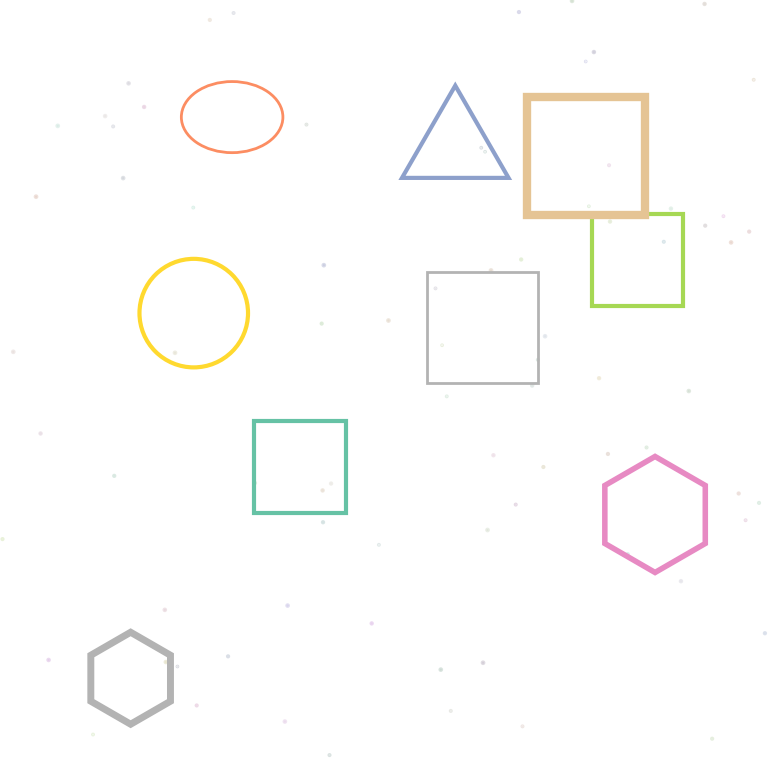[{"shape": "square", "thickness": 1.5, "radius": 0.3, "center": [0.39, 0.394]}, {"shape": "oval", "thickness": 1, "radius": 0.33, "center": [0.301, 0.848]}, {"shape": "triangle", "thickness": 1.5, "radius": 0.4, "center": [0.591, 0.809]}, {"shape": "hexagon", "thickness": 2, "radius": 0.38, "center": [0.851, 0.332]}, {"shape": "square", "thickness": 1.5, "radius": 0.3, "center": [0.828, 0.663]}, {"shape": "circle", "thickness": 1.5, "radius": 0.35, "center": [0.252, 0.593]}, {"shape": "square", "thickness": 3, "radius": 0.38, "center": [0.761, 0.797]}, {"shape": "square", "thickness": 1, "radius": 0.36, "center": [0.626, 0.575]}, {"shape": "hexagon", "thickness": 2.5, "radius": 0.3, "center": [0.17, 0.119]}]